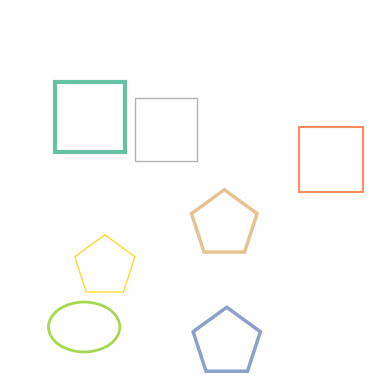[{"shape": "square", "thickness": 3, "radius": 0.46, "center": [0.233, 0.696]}, {"shape": "square", "thickness": 1.5, "radius": 0.42, "center": [0.859, 0.586]}, {"shape": "pentagon", "thickness": 2.5, "radius": 0.46, "center": [0.589, 0.11]}, {"shape": "oval", "thickness": 2, "radius": 0.46, "center": [0.219, 0.151]}, {"shape": "pentagon", "thickness": 1, "radius": 0.41, "center": [0.272, 0.308]}, {"shape": "pentagon", "thickness": 2.5, "radius": 0.45, "center": [0.583, 0.418]}, {"shape": "square", "thickness": 1, "radius": 0.4, "center": [0.431, 0.664]}]